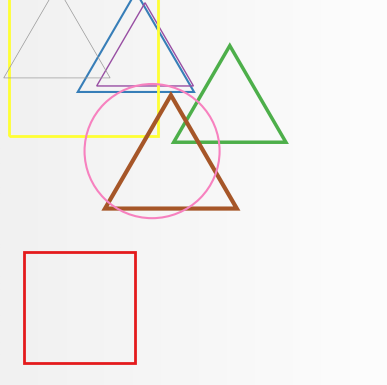[{"shape": "square", "thickness": 2, "radius": 0.72, "center": [0.206, 0.202]}, {"shape": "triangle", "thickness": 1.5, "radius": 0.87, "center": [0.351, 0.848]}, {"shape": "triangle", "thickness": 2.5, "radius": 0.84, "center": [0.593, 0.714]}, {"shape": "triangle", "thickness": 1, "radius": 0.72, "center": [0.374, 0.849]}, {"shape": "square", "thickness": 2, "radius": 0.96, "center": [0.216, 0.84]}, {"shape": "triangle", "thickness": 3, "radius": 0.98, "center": [0.441, 0.556]}, {"shape": "circle", "thickness": 1.5, "radius": 0.87, "center": [0.392, 0.608]}, {"shape": "triangle", "thickness": 0.5, "radius": 0.79, "center": [0.147, 0.877]}]